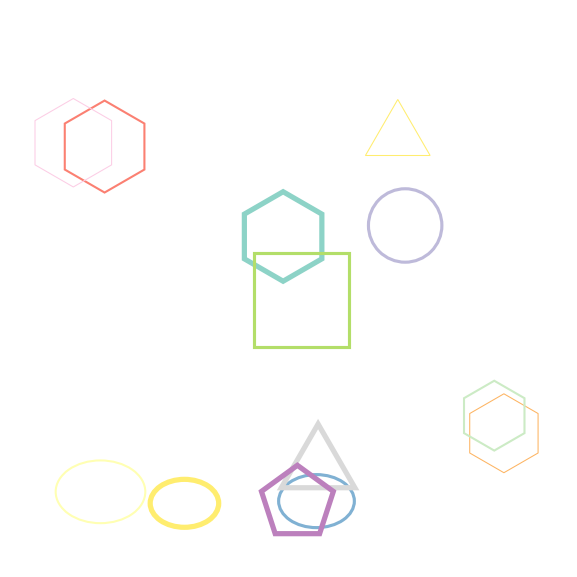[{"shape": "hexagon", "thickness": 2.5, "radius": 0.39, "center": [0.49, 0.59]}, {"shape": "oval", "thickness": 1, "radius": 0.39, "center": [0.174, 0.148]}, {"shape": "circle", "thickness": 1.5, "radius": 0.32, "center": [0.702, 0.609]}, {"shape": "hexagon", "thickness": 1, "radius": 0.4, "center": [0.181, 0.745]}, {"shape": "oval", "thickness": 1.5, "radius": 0.33, "center": [0.548, 0.131]}, {"shape": "hexagon", "thickness": 0.5, "radius": 0.34, "center": [0.873, 0.249]}, {"shape": "square", "thickness": 1.5, "radius": 0.41, "center": [0.522, 0.48]}, {"shape": "hexagon", "thickness": 0.5, "radius": 0.38, "center": [0.127, 0.752]}, {"shape": "triangle", "thickness": 2.5, "radius": 0.37, "center": [0.551, 0.191]}, {"shape": "pentagon", "thickness": 2.5, "radius": 0.33, "center": [0.515, 0.128]}, {"shape": "hexagon", "thickness": 1, "radius": 0.3, "center": [0.856, 0.279]}, {"shape": "triangle", "thickness": 0.5, "radius": 0.32, "center": [0.689, 0.762]}, {"shape": "oval", "thickness": 2.5, "radius": 0.3, "center": [0.319, 0.128]}]